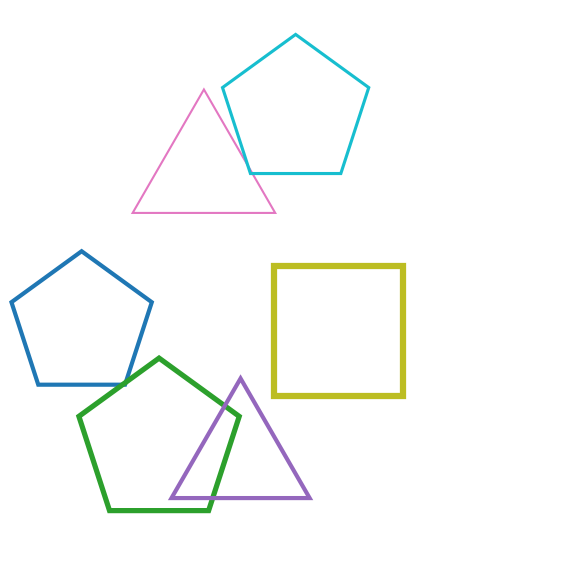[{"shape": "pentagon", "thickness": 2, "radius": 0.64, "center": [0.141, 0.436]}, {"shape": "pentagon", "thickness": 2.5, "radius": 0.73, "center": [0.275, 0.233]}, {"shape": "triangle", "thickness": 2, "radius": 0.69, "center": [0.417, 0.206]}, {"shape": "triangle", "thickness": 1, "radius": 0.71, "center": [0.353, 0.702]}, {"shape": "square", "thickness": 3, "radius": 0.56, "center": [0.586, 0.426]}, {"shape": "pentagon", "thickness": 1.5, "radius": 0.67, "center": [0.512, 0.806]}]